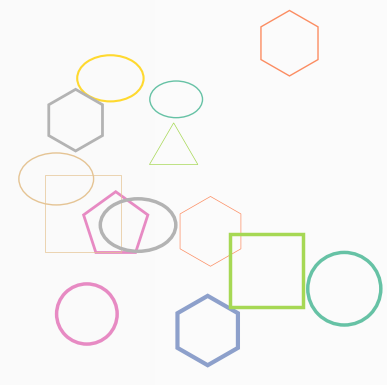[{"shape": "circle", "thickness": 2.5, "radius": 0.47, "center": [0.888, 0.25]}, {"shape": "oval", "thickness": 1, "radius": 0.34, "center": [0.455, 0.742]}, {"shape": "hexagon", "thickness": 0.5, "radius": 0.45, "center": [0.543, 0.399]}, {"shape": "hexagon", "thickness": 1, "radius": 0.43, "center": [0.747, 0.888]}, {"shape": "hexagon", "thickness": 3, "radius": 0.45, "center": [0.536, 0.141]}, {"shape": "circle", "thickness": 2.5, "radius": 0.39, "center": [0.224, 0.184]}, {"shape": "pentagon", "thickness": 2, "radius": 0.44, "center": [0.299, 0.415]}, {"shape": "triangle", "thickness": 0.5, "radius": 0.36, "center": [0.448, 0.609]}, {"shape": "square", "thickness": 2.5, "radius": 0.47, "center": [0.688, 0.298]}, {"shape": "oval", "thickness": 1.5, "radius": 0.43, "center": [0.285, 0.797]}, {"shape": "square", "thickness": 0.5, "radius": 0.5, "center": [0.214, 0.446]}, {"shape": "oval", "thickness": 1, "radius": 0.48, "center": [0.145, 0.535]}, {"shape": "hexagon", "thickness": 2, "radius": 0.4, "center": [0.195, 0.688]}, {"shape": "oval", "thickness": 2.5, "radius": 0.49, "center": [0.356, 0.415]}]